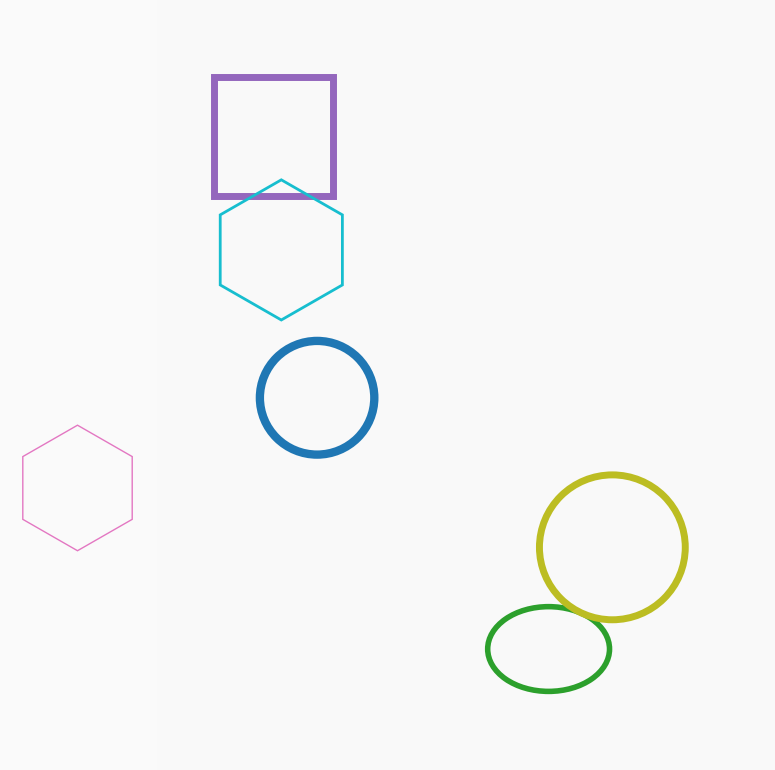[{"shape": "circle", "thickness": 3, "radius": 0.37, "center": [0.409, 0.483]}, {"shape": "oval", "thickness": 2, "radius": 0.39, "center": [0.708, 0.157]}, {"shape": "square", "thickness": 2.5, "radius": 0.38, "center": [0.353, 0.823]}, {"shape": "hexagon", "thickness": 0.5, "radius": 0.41, "center": [0.1, 0.366]}, {"shape": "circle", "thickness": 2.5, "radius": 0.47, "center": [0.79, 0.289]}, {"shape": "hexagon", "thickness": 1, "radius": 0.46, "center": [0.363, 0.675]}]